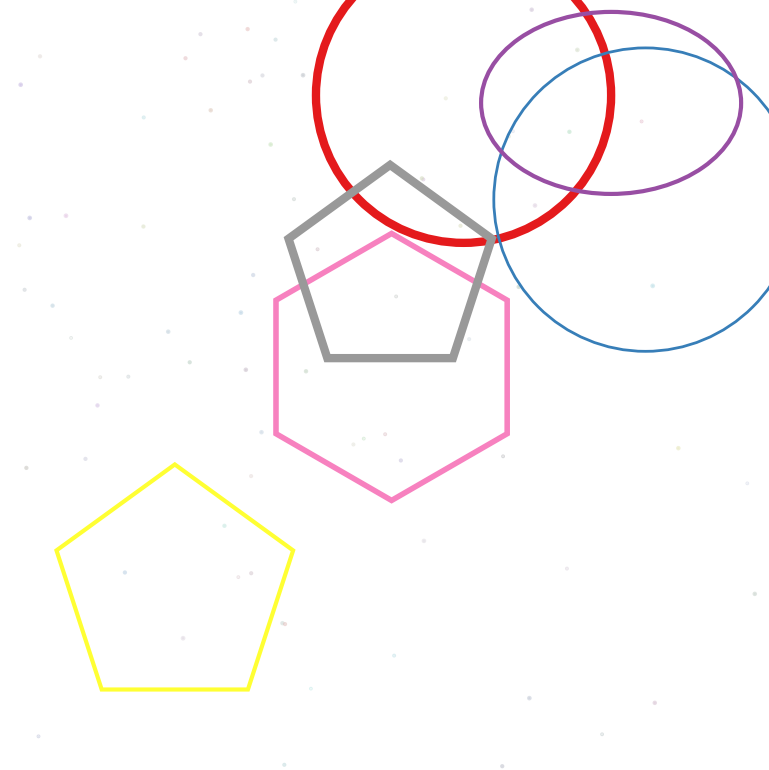[{"shape": "circle", "thickness": 3, "radius": 0.96, "center": [0.602, 0.876]}, {"shape": "circle", "thickness": 1, "radius": 0.99, "center": [0.838, 0.741]}, {"shape": "oval", "thickness": 1.5, "radius": 0.84, "center": [0.794, 0.866]}, {"shape": "pentagon", "thickness": 1.5, "radius": 0.81, "center": [0.227, 0.235]}, {"shape": "hexagon", "thickness": 2, "radius": 0.87, "center": [0.509, 0.523]}, {"shape": "pentagon", "thickness": 3, "radius": 0.69, "center": [0.507, 0.647]}]